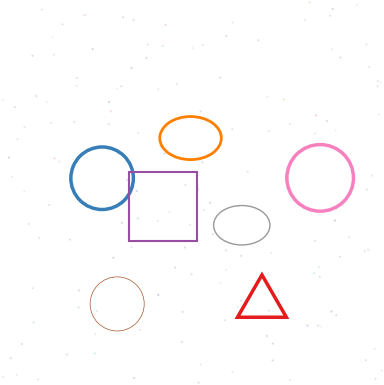[{"shape": "triangle", "thickness": 2.5, "radius": 0.37, "center": [0.68, 0.213]}, {"shape": "circle", "thickness": 2.5, "radius": 0.41, "center": [0.265, 0.537]}, {"shape": "square", "thickness": 1.5, "radius": 0.45, "center": [0.424, 0.463]}, {"shape": "oval", "thickness": 2, "radius": 0.4, "center": [0.495, 0.641]}, {"shape": "circle", "thickness": 0.5, "radius": 0.35, "center": [0.304, 0.211]}, {"shape": "circle", "thickness": 2.5, "radius": 0.43, "center": [0.832, 0.538]}, {"shape": "oval", "thickness": 1, "radius": 0.37, "center": [0.628, 0.415]}]